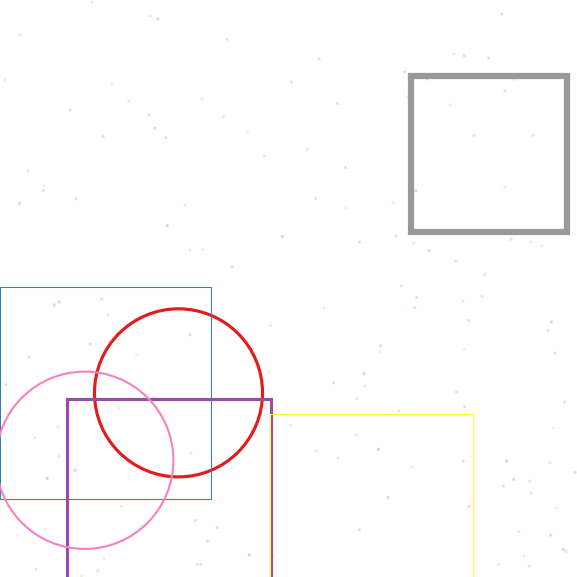[{"shape": "circle", "thickness": 1.5, "radius": 0.73, "center": [0.309, 0.319]}, {"shape": "square", "thickness": 0.5, "radius": 0.91, "center": [0.182, 0.319]}, {"shape": "square", "thickness": 1.5, "radius": 0.88, "center": [0.292, 0.131]}, {"shape": "square", "thickness": 0.5, "radius": 0.88, "center": [0.643, 0.106]}, {"shape": "circle", "thickness": 1, "radius": 0.77, "center": [0.147, 0.202]}, {"shape": "square", "thickness": 3, "radius": 0.68, "center": [0.847, 0.733]}]